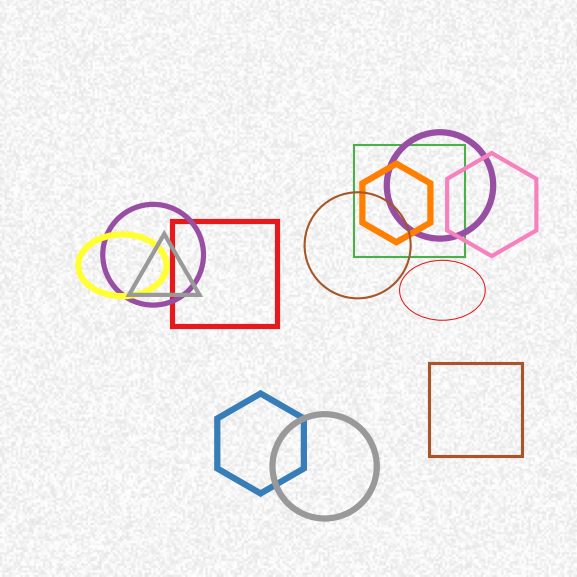[{"shape": "oval", "thickness": 0.5, "radius": 0.37, "center": [0.766, 0.496]}, {"shape": "square", "thickness": 2.5, "radius": 0.45, "center": [0.389, 0.526]}, {"shape": "hexagon", "thickness": 3, "radius": 0.43, "center": [0.451, 0.231]}, {"shape": "square", "thickness": 1, "radius": 0.48, "center": [0.709, 0.651]}, {"shape": "circle", "thickness": 3, "radius": 0.46, "center": [0.762, 0.678]}, {"shape": "circle", "thickness": 2.5, "radius": 0.44, "center": [0.265, 0.558]}, {"shape": "hexagon", "thickness": 3, "radius": 0.34, "center": [0.686, 0.648]}, {"shape": "oval", "thickness": 3, "radius": 0.38, "center": [0.212, 0.54]}, {"shape": "square", "thickness": 1.5, "radius": 0.4, "center": [0.824, 0.29]}, {"shape": "circle", "thickness": 1, "radius": 0.46, "center": [0.619, 0.574]}, {"shape": "hexagon", "thickness": 2, "radius": 0.45, "center": [0.852, 0.645]}, {"shape": "circle", "thickness": 3, "radius": 0.45, "center": [0.562, 0.192]}, {"shape": "triangle", "thickness": 2, "radius": 0.35, "center": [0.284, 0.524]}]